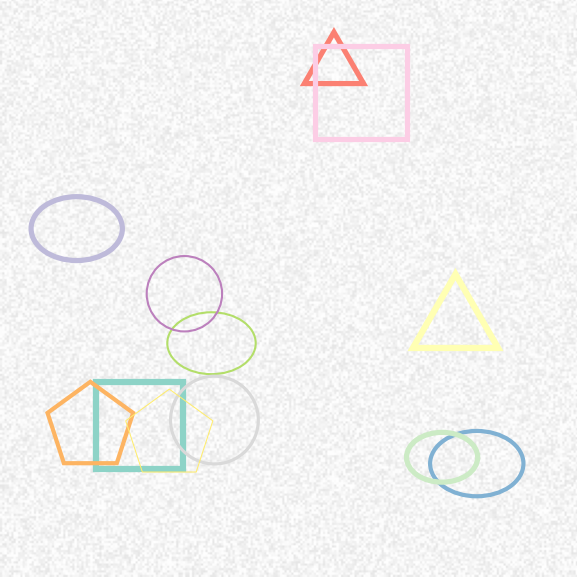[{"shape": "square", "thickness": 3, "radius": 0.38, "center": [0.241, 0.262]}, {"shape": "triangle", "thickness": 3, "radius": 0.43, "center": [0.789, 0.439]}, {"shape": "oval", "thickness": 2.5, "radius": 0.4, "center": [0.133, 0.603]}, {"shape": "triangle", "thickness": 2.5, "radius": 0.3, "center": [0.578, 0.884]}, {"shape": "oval", "thickness": 2, "radius": 0.4, "center": [0.826, 0.196]}, {"shape": "pentagon", "thickness": 2, "radius": 0.39, "center": [0.156, 0.26]}, {"shape": "oval", "thickness": 1, "radius": 0.38, "center": [0.366, 0.405]}, {"shape": "square", "thickness": 2.5, "radius": 0.4, "center": [0.626, 0.839]}, {"shape": "circle", "thickness": 1.5, "radius": 0.38, "center": [0.371, 0.272]}, {"shape": "circle", "thickness": 1, "radius": 0.33, "center": [0.319, 0.49]}, {"shape": "oval", "thickness": 2.5, "radius": 0.31, "center": [0.766, 0.207]}, {"shape": "pentagon", "thickness": 0.5, "radius": 0.4, "center": [0.293, 0.246]}]